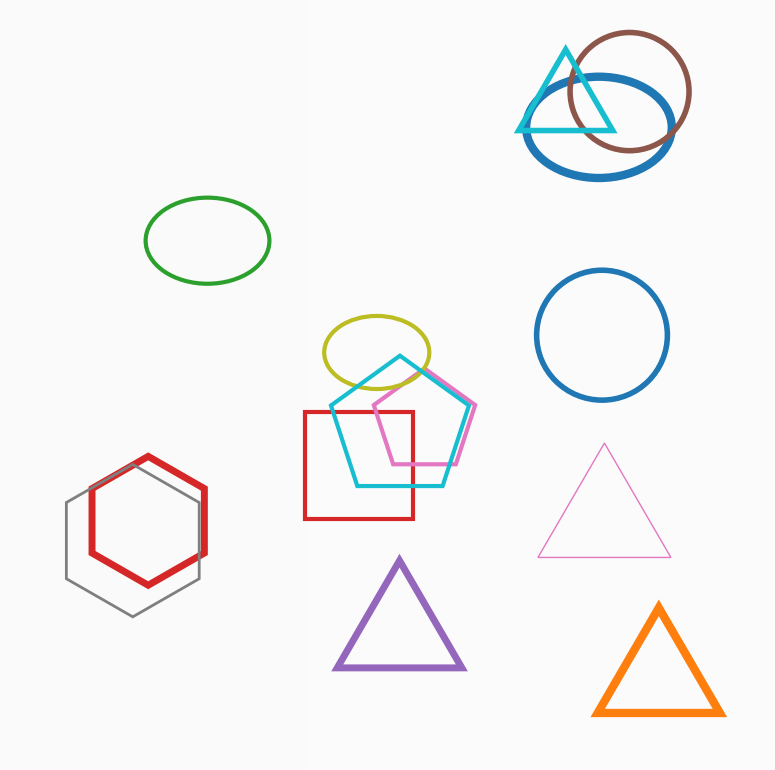[{"shape": "oval", "thickness": 3, "radius": 0.47, "center": [0.773, 0.835]}, {"shape": "circle", "thickness": 2, "radius": 0.42, "center": [0.777, 0.565]}, {"shape": "triangle", "thickness": 3, "radius": 0.46, "center": [0.85, 0.12]}, {"shape": "oval", "thickness": 1.5, "radius": 0.4, "center": [0.268, 0.687]}, {"shape": "hexagon", "thickness": 2.5, "radius": 0.42, "center": [0.191, 0.324]}, {"shape": "square", "thickness": 1.5, "radius": 0.35, "center": [0.463, 0.396]}, {"shape": "triangle", "thickness": 2.5, "radius": 0.46, "center": [0.516, 0.179]}, {"shape": "circle", "thickness": 2, "radius": 0.38, "center": [0.812, 0.881]}, {"shape": "triangle", "thickness": 0.5, "radius": 0.5, "center": [0.78, 0.326]}, {"shape": "pentagon", "thickness": 1.5, "radius": 0.34, "center": [0.548, 0.453]}, {"shape": "hexagon", "thickness": 1, "radius": 0.49, "center": [0.171, 0.298]}, {"shape": "oval", "thickness": 1.5, "radius": 0.34, "center": [0.486, 0.542]}, {"shape": "triangle", "thickness": 2, "radius": 0.35, "center": [0.73, 0.866]}, {"shape": "pentagon", "thickness": 1.5, "radius": 0.47, "center": [0.516, 0.444]}]